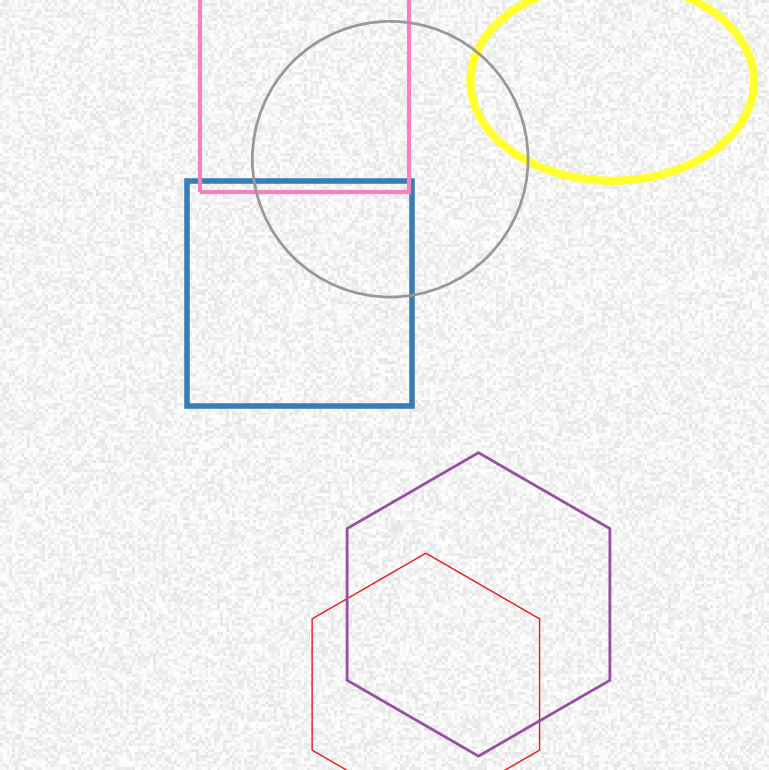[{"shape": "hexagon", "thickness": 0.5, "radius": 0.85, "center": [0.553, 0.111]}, {"shape": "square", "thickness": 2, "radius": 0.73, "center": [0.389, 0.619]}, {"shape": "hexagon", "thickness": 1, "radius": 0.99, "center": [0.621, 0.215]}, {"shape": "oval", "thickness": 3, "radius": 0.92, "center": [0.795, 0.894]}, {"shape": "square", "thickness": 1.5, "radius": 0.68, "center": [0.396, 0.887]}, {"shape": "circle", "thickness": 1, "radius": 0.9, "center": [0.507, 0.793]}]